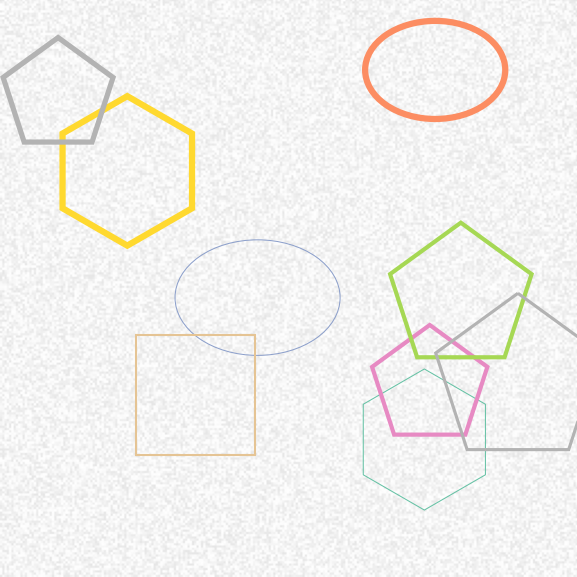[{"shape": "hexagon", "thickness": 0.5, "radius": 0.61, "center": [0.735, 0.238]}, {"shape": "oval", "thickness": 3, "radius": 0.61, "center": [0.754, 0.878]}, {"shape": "oval", "thickness": 0.5, "radius": 0.71, "center": [0.446, 0.484]}, {"shape": "pentagon", "thickness": 2, "radius": 0.52, "center": [0.744, 0.331]}, {"shape": "pentagon", "thickness": 2, "radius": 0.64, "center": [0.798, 0.485]}, {"shape": "hexagon", "thickness": 3, "radius": 0.65, "center": [0.22, 0.703]}, {"shape": "square", "thickness": 1, "radius": 0.52, "center": [0.339, 0.315]}, {"shape": "pentagon", "thickness": 1.5, "radius": 0.75, "center": [0.897, 0.342]}, {"shape": "pentagon", "thickness": 2.5, "radius": 0.5, "center": [0.101, 0.834]}]